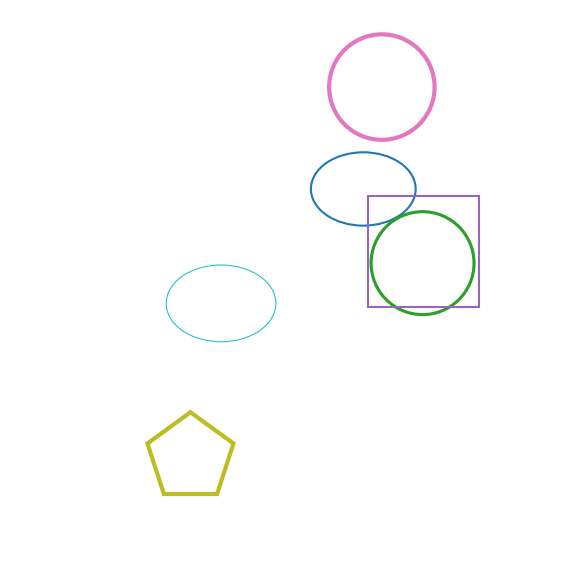[{"shape": "oval", "thickness": 1, "radius": 0.45, "center": [0.629, 0.672]}, {"shape": "circle", "thickness": 1.5, "radius": 0.45, "center": [0.732, 0.543]}, {"shape": "square", "thickness": 1, "radius": 0.48, "center": [0.734, 0.564]}, {"shape": "circle", "thickness": 2, "radius": 0.46, "center": [0.661, 0.848]}, {"shape": "pentagon", "thickness": 2, "radius": 0.39, "center": [0.33, 0.207]}, {"shape": "oval", "thickness": 0.5, "radius": 0.47, "center": [0.383, 0.474]}]